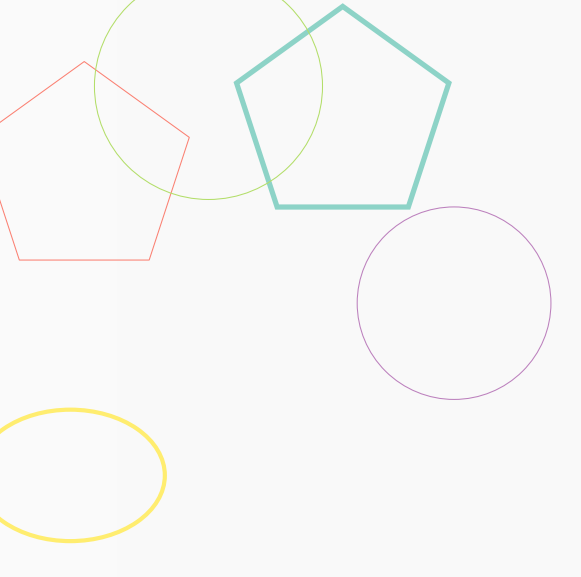[{"shape": "pentagon", "thickness": 2.5, "radius": 0.96, "center": [0.59, 0.796]}, {"shape": "pentagon", "thickness": 0.5, "radius": 0.95, "center": [0.145, 0.703]}, {"shape": "circle", "thickness": 0.5, "radius": 0.98, "center": [0.359, 0.85]}, {"shape": "circle", "thickness": 0.5, "radius": 0.83, "center": [0.781, 0.474]}, {"shape": "oval", "thickness": 2, "radius": 0.81, "center": [0.121, 0.176]}]